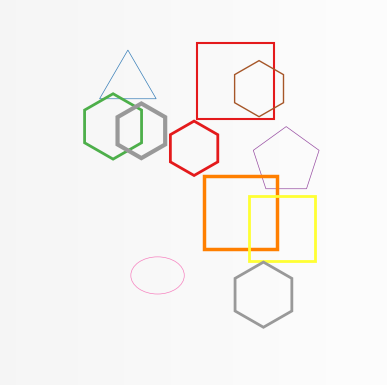[{"shape": "hexagon", "thickness": 2, "radius": 0.35, "center": [0.501, 0.615]}, {"shape": "square", "thickness": 1.5, "radius": 0.49, "center": [0.608, 0.789]}, {"shape": "triangle", "thickness": 0.5, "radius": 0.42, "center": [0.33, 0.786]}, {"shape": "hexagon", "thickness": 2, "radius": 0.42, "center": [0.292, 0.672]}, {"shape": "pentagon", "thickness": 0.5, "radius": 0.45, "center": [0.739, 0.582]}, {"shape": "square", "thickness": 2.5, "radius": 0.47, "center": [0.62, 0.448]}, {"shape": "square", "thickness": 2, "radius": 0.42, "center": [0.728, 0.407]}, {"shape": "hexagon", "thickness": 1, "radius": 0.36, "center": [0.669, 0.77]}, {"shape": "oval", "thickness": 0.5, "radius": 0.34, "center": [0.407, 0.285]}, {"shape": "hexagon", "thickness": 3, "radius": 0.35, "center": [0.365, 0.66]}, {"shape": "hexagon", "thickness": 2, "radius": 0.42, "center": [0.68, 0.235]}]